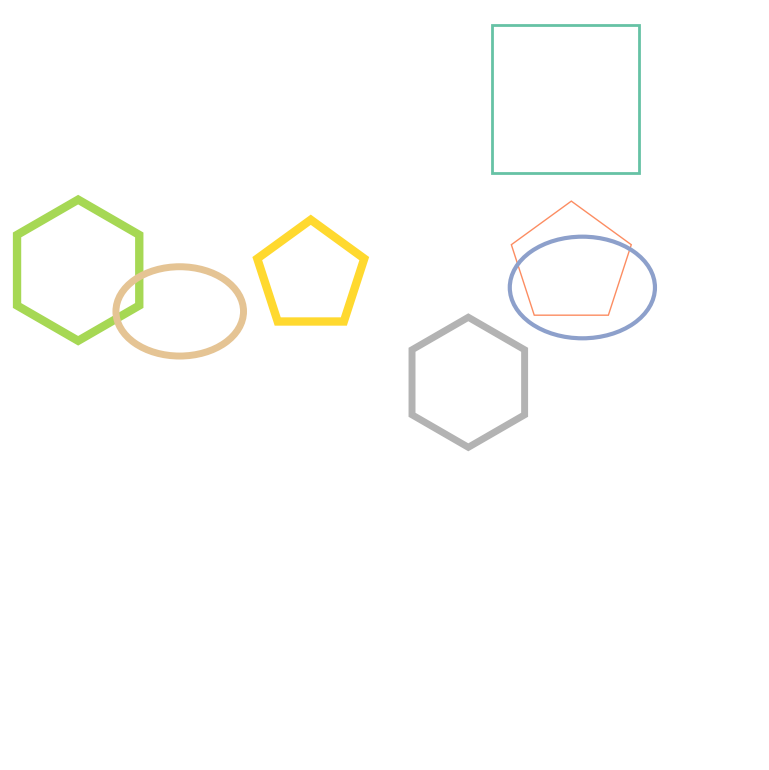[{"shape": "square", "thickness": 1, "radius": 0.48, "center": [0.734, 0.871]}, {"shape": "pentagon", "thickness": 0.5, "radius": 0.41, "center": [0.742, 0.657]}, {"shape": "oval", "thickness": 1.5, "radius": 0.47, "center": [0.756, 0.627]}, {"shape": "hexagon", "thickness": 3, "radius": 0.46, "center": [0.102, 0.649]}, {"shape": "pentagon", "thickness": 3, "radius": 0.37, "center": [0.404, 0.642]}, {"shape": "oval", "thickness": 2.5, "radius": 0.41, "center": [0.233, 0.596]}, {"shape": "hexagon", "thickness": 2.5, "radius": 0.42, "center": [0.608, 0.504]}]